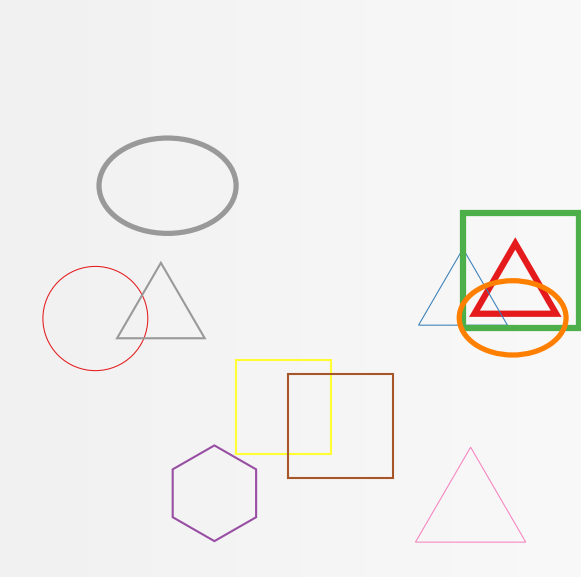[{"shape": "circle", "thickness": 0.5, "radius": 0.45, "center": [0.164, 0.448]}, {"shape": "triangle", "thickness": 3, "radius": 0.41, "center": [0.887, 0.496]}, {"shape": "triangle", "thickness": 0.5, "radius": 0.44, "center": [0.797, 0.48]}, {"shape": "square", "thickness": 3, "radius": 0.5, "center": [0.897, 0.53]}, {"shape": "hexagon", "thickness": 1, "radius": 0.41, "center": [0.369, 0.145]}, {"shape": "oval", "thickness": 2.5, "radius": 0.46, "center": [0.882, 0.449]}, {"shape": "square", "thickness": 1, "radius": 0.41, "center": [0.488, 0.295]}, {"shape": "square", "thickness": 1, "radius": 0.45, "center": [0.586, 0.261]}, {"shape": "triangle", "thickness": 0.5, "radius": 0.55, "center": [0.81, 0.115]}, {"shape": "triangle", "thickness": 1, "radius": 0.44, "center": [0.277, 0.457]}, {"shape": "oval", "thickness": 2.5, "radius": 0.59, "center": [0.288, 0.678]}]